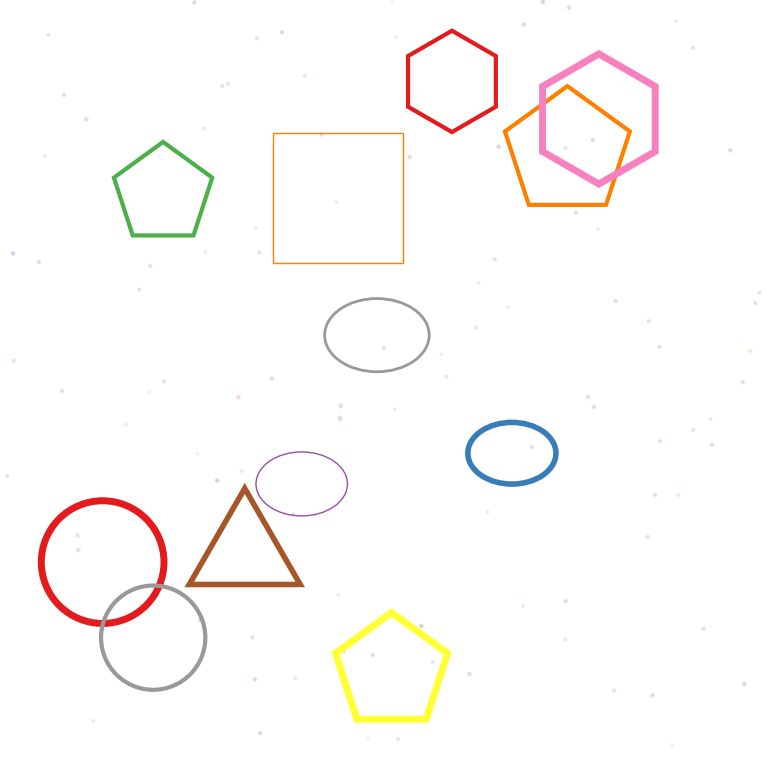[{"shape": "hexagon", "thickness": 1.5, "radius": 0.33, "center": [0.587, 0.894]}, {"shape": "circle", "thickness": 2.5, "radius": 0.4, "center": [0.133, 0.27]}, {"shape": "oval", "thickness": 2, "radius": 0.29, "center": [0.665, 0.411]}, {"shape": "pentagon", "thickness": 1.5, "radius": 0.34, "center": [0.212, 0.749]}, {"shape": "oval", "thickness": 0.5, "radius": 0.3, "center": [0.392, 0.372]}, {"shape": "square", "thickness": 0.5, "radius": 0.42, "center": [0.439, 0.743]}, {"shape": "pentagon", "thickness": 1.5, "radius": 0.43, "center": [0.737, 0.803]}, {"shape": "pentagon", "thickness": 2.5, "radius": 0.38, "center": [0.509, 0.128]}, {"shape": "triangle", "thickness": 2, "radius": 0.42, "center": [0.318, 0.283]}, {"shape": "hexagon", "thickness": 2.5, "radius": 0.42, "center": [0.778, 0.845]}, {"shape": "oval", "thickness": 1, "radius": 0.34, "center": [0.489, 0.565]}, {"shape": "circle", "thickness": 1.5, "radius": 0.34, "center": [0.199, 0.172]}]